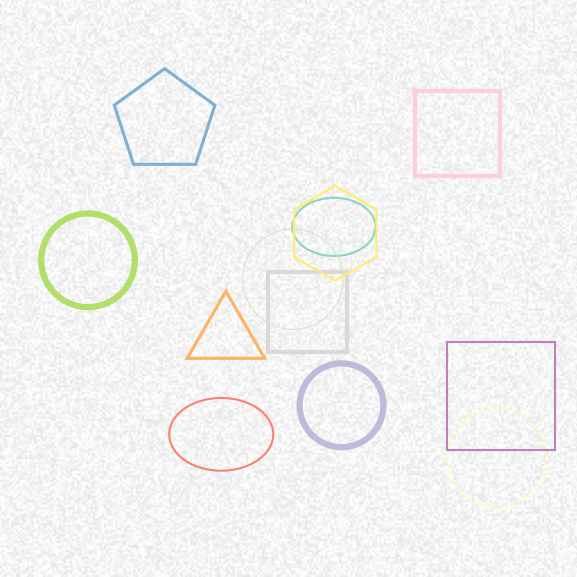[{"shape": "oval", "thickness": 1, "radius": 0.36, "center": [0.578, 0.606]}, {"shape": "circle", "thickness": 0.5, "radius": 0.43, "center": [0.86, 0.206]}, {"shape": "circle", "thickness": 3, "radius": 0.36, "center": [0.591, 0.297]}, {"shape": "oval", "thickness": 1, "radius": 0.45, "center": [0.383, 0.247]}, {"shape": "pentagon", "thickness": 1.5, "radius": 0.46, "center": [0.285, 0.789]}, {"shape": "triangle", "thickness": 1.5, "radius": 0.39, "center": [0.391, 0.417]}, {"shape": "circle", "thickness": 3, "radius": 0.41, "center": [0.152, 0.548]}, {"shape": "square", "thickness": 2, "radius": 0.37, "center": [0.792, 0.768]}, {"shape": "square", "thickness": 2, "radius": 0.34, "center": [0.532, 0.459]}, {"shape": "square", "thickness": 1, "radius": 0.47, "center": [0.868, 0.313]}, {"shape": "circle", "thickness": 0.5, "radius": 0.43, "center": [0.507, 0.516]}, {"shape": "hexagon", "thickness": 1, "radius": 0.41, "center": [0.581, 0.595]}]